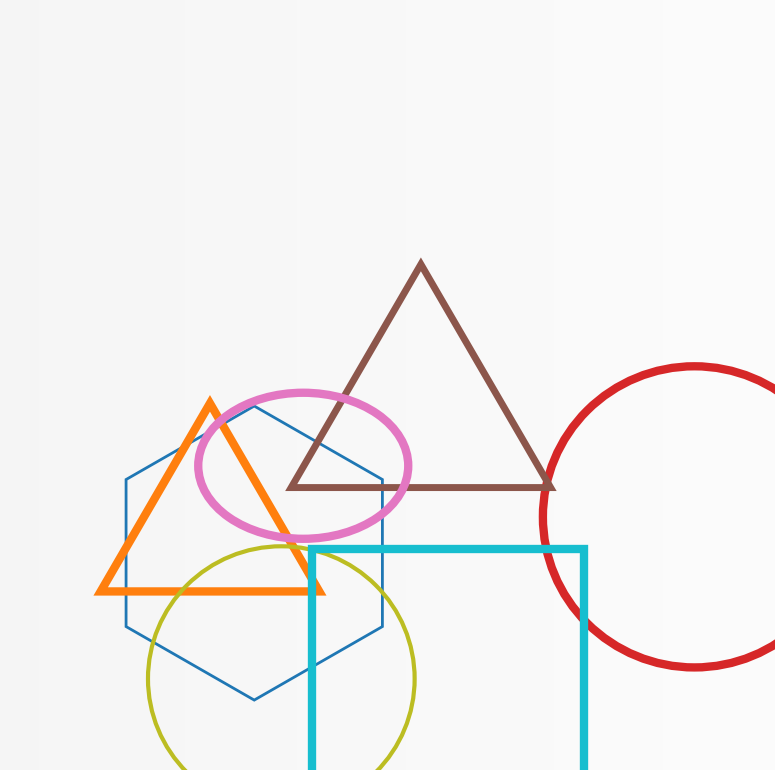[{"shape": "hexagon", "thickness": 1, "radius": 0.95, "center": [0.328, 0.282]}, {"shape": "triangle", "thickness": 3, "radius": 0.81, "center": [0.271, 0.313]}, {"shape": "circle", "thickness": 3, "radius": 0.98, "center": [0.896, 0.329]}, {"shape": "triangle", "thickness": 2.5, "radius": 0.97, "center": [0.543, 0.463]}, {"shape": "oval", "thickness": 3, "radius": 0.68, "center": [0.391, 0.395]}, {"shape": "circle", "thickness": 1.5, "radius": 0.86, "center": [0.363, 0.119]}, {"shape": "square", "thickness": 3, "radius": 0.88, "center": [0.578, 0.112]}]